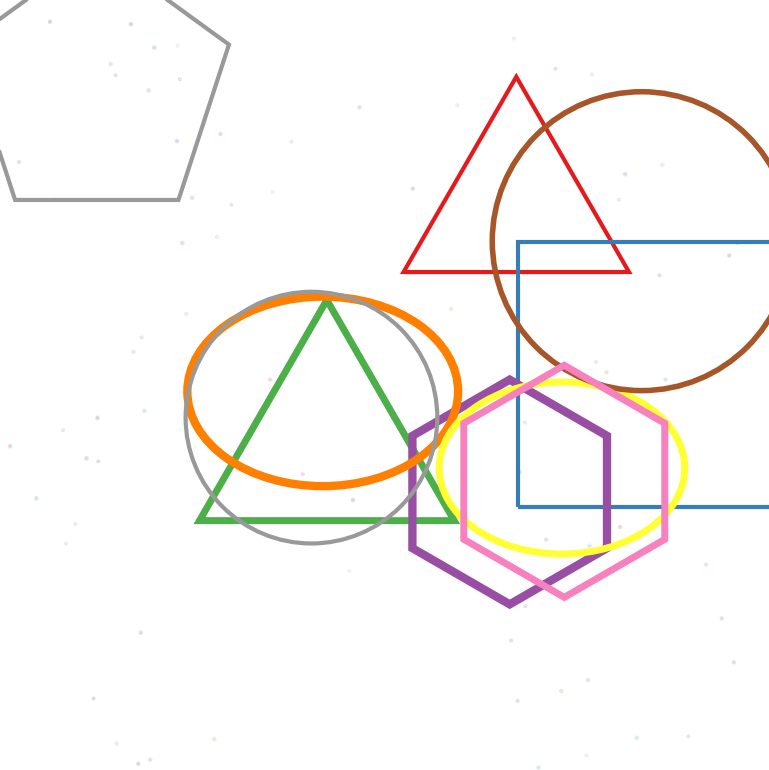[{"shape": "triangle", "thickness": 1.5, "radius": 0.85, "center": [0.671, 0.731]}, {"shape": "square", "thickness": 1.5, "radius": 0.86, "center": [0.845, 0.514]}, {"shape": "triangle", "thickness": 2.5, "radius": 0.95, "center": [0.424, 0.419]}, {"shape": "hexagon", "thickness": 3, "radius": 0.73, "center": [0.662, 0.361]}, {"shape": "oval", "thickness": 3, "radius": 0.88, "center": [0.419, 0.492]}, {"shape": "oval", "thickness": 2.5, "radius": 0.8, "center": [0.73, 0.392]}, {"shape": "circle", "thickness": 2, "radius": 0.97, "center": [0.833, 0.687]}, {"shape": "hexagon", "thickness": 2.5, "radius": 0.75, "center": [0.733, 0.375]}, {"shape": "circle", "thickness": 1.5, "radius": 0.82, "center": [0.404, 0.458]}, {"shape": "pentagon", "thickness": 1.5, "radius": 0.9, "center": [0.126, 0.886]}]